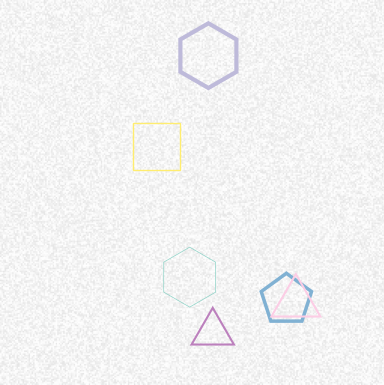[{"shape": "hexagon", "thickness": 0.5, "radius": 0.39, "center": [0.493, 0.28]}, {"shape": "hexagon", "thickness": 3, "radius": 0.42, "center": [0.541, 0.855]}, {"shape": "pentagon", "thickness": 2.5, "radius": 0.34, "center": [0.744, 0.221]}, {"shape": "triangle", "thickness": 1.5, "radius": 0.37, "center": [0.768, 0.215]}, {"shape": "triangle", "thickness": 1.5, "radius": 0.32, "center": [0.553, 0.137]}, {"shape": "square", "thickness": 1, "radius": 0.3, "center": [0.407, 0.619]}]